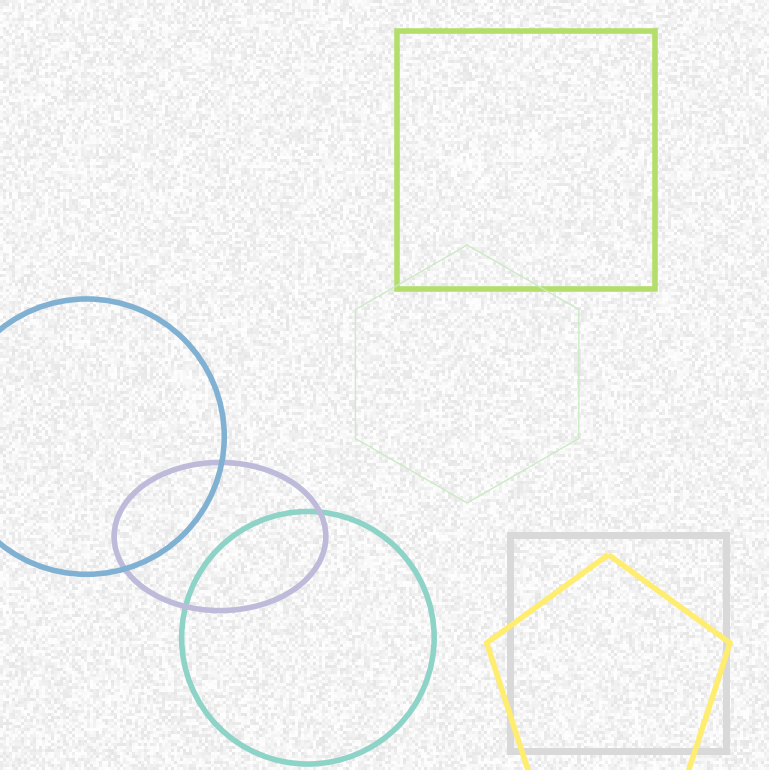[{"shape": "circle", "thickness": 2, "radius": 0.82, "center": [0.4, 0.172]}, {"shape": "oval", "thickness": 2, "radius": 0.69, "center": [0.286, 0.303]}, {"shape": "circle", "thickness": 2, "radius": 0.89, "center": [0.112, 0.433]}, {"shape": "square", "thickness": 2, "radius": 0.84, "center": [0.683, 0.792]}, {"shape": "square", "thickness": 2.5, "radius": 0.7, "center": [0.803, 0.165]}, {"shape": "hexagon", "thickness": 0.5, "radius": 0.84, "center": [0.607, 0.514]}, {"shape": "pentagon", "thickness": 2, "radius": 0.83, "center": [0.79, 0.114]}]